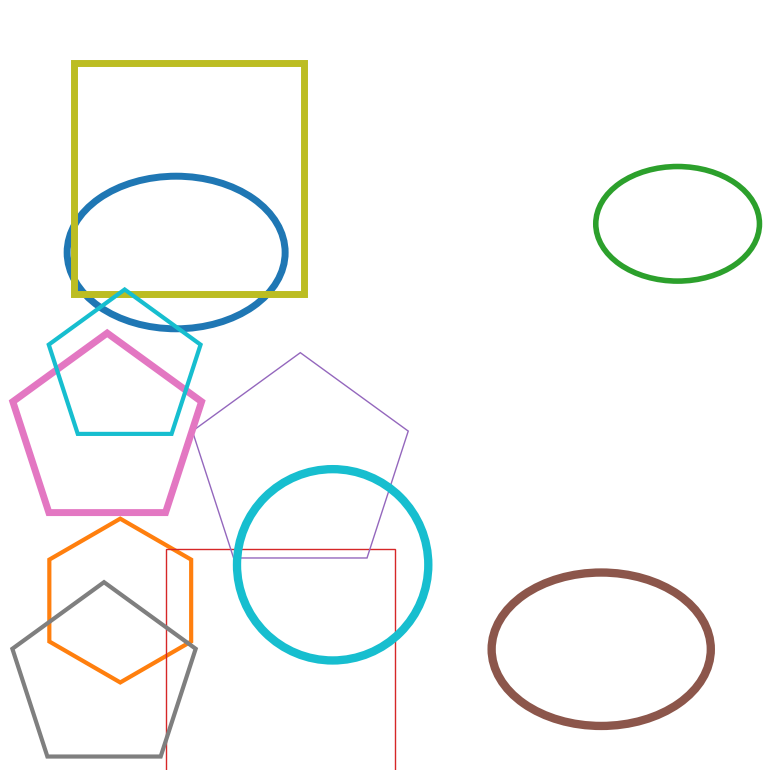[{"shape": "oval", "thickness": 2.5, "radius": 0.71, "center": [0.229, 0.672]}, {"shape": "hexagon", "thickness": 1.5, "radius": 0.53, "center": [0.156, 0.22]}, {"shape": "oval", "thickness": 2, "radius": 0.53, "center": [0.88, 0.709]}, {"shape": "square", "thickness": 0.5, "radius": 0.74, "center": [0.364, 0.139]}, {"shape": "pentagon", "thickness": 0.5, "radius": 0.74, "center": [0.39, 0.395]}, {"shape": "oval", "thickness": 3, "radius": 0.71, "center": [0.781, 0.157]}, {"shape": "pentagon", "thickness": 2.5, "radius": 0.64, "center": [0.139, 0.439]}, {"shape": "pentagon", "thickness": 1.5, "radius": 0.63, "center": [0.135, 0.119]}, {"shape": "square", "thickness": 2.5, "radius": 0.75, "center": [0.245, 0.768]}, {"shape": "pentagon", "thickness": 1.5, "radius": 0.52, "center": [0.162, 0.52]}, {"shape": "circle", "thickness": 3, "radius": 0.62, "center": [0.432, 0.266]}]